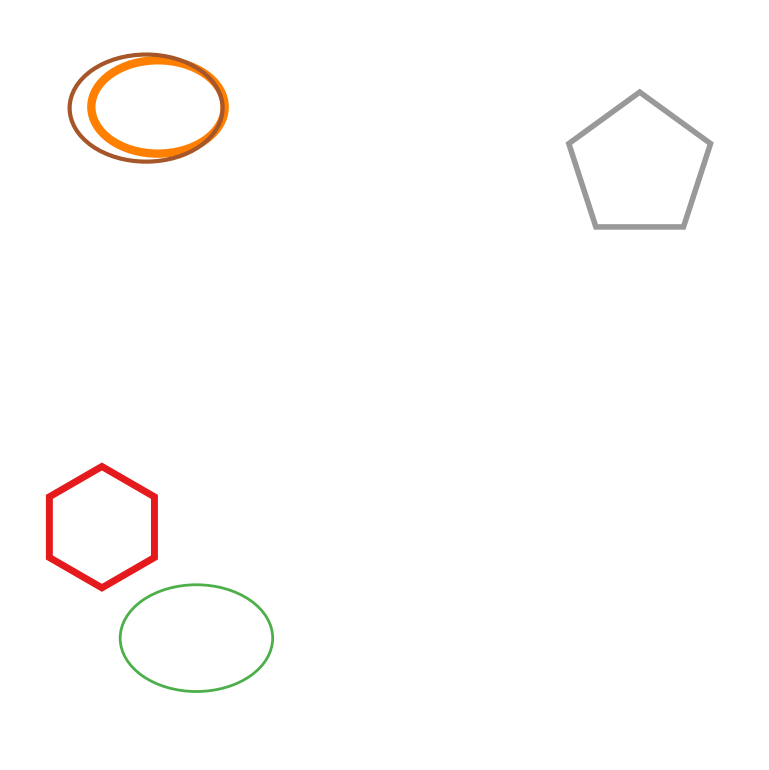[{"shape": "hexagon", "thickness": 2.5, "radius": 0.39, "center": [0.132, 0.315]}, {"shape": "oval", "thickness": 1, "radius": 0.5, "center": [0.255, 0.171]}, {"shape": "oval", "thickness": 3, "radius": 0.43, "center": [0.205, 0.861]}, {"shape": "oval", "thickness": 1.5, "radius": 0.5, "center": [0.19, 0.86]}, {"shape": "pentagon", "thickness": 2, "radius": 0.48, "center": [0.831, 0.784]}]